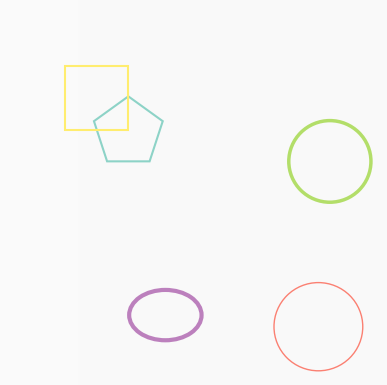[{"shape": "pentagon", "thickness": 1.5, "radius": 0.47, "center": [0.331, 0.656]}, {"shape": "circle", "thickness": 1, "radius": 0.57, "center": [0.822, 0.151]}, {"shape": "circle", "thickness": 2.5, "radius": 0.53, "center": [0.851, 0.581]}, {"shape": "oval", "thickness": 3, "radius": 0.47, "center": [0.427, 0.182]}, {"shape": "square", "thickness": 1.5, "radius": 0.41, "center": [0.249, 0.745]}]